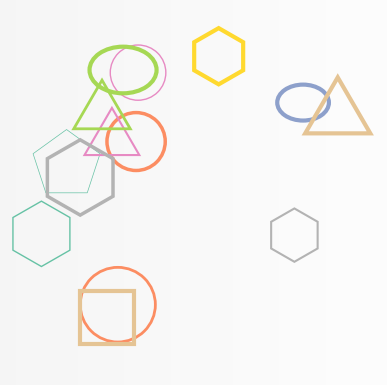[{"shape": "hexagon", "thickness": 1, "radius": 0.42, "center": [0.107, 0.393]}, {"shape": "pentagon", "thickness": 0.5, "radius": 0.45, "center": [0.172, 0.573]}, {"shape": "circle", "thickness": 2.5, "radius": 0.38, "center": [0.351, 0.632]}, {"shape": "circle", "thickness": 2, "radius": 0.48, "center": [0.304, 0.209]}, {"shape": "oval", "thickness": 3, "radius": 0.33, "center": [0.782, 0.734]}, {"shape": "triangle", "thickness": 1.5, "radius": 0.41, "center": [0.289, 0.638]}, {"shape": "circle", "thickness": 1, "radius": 0.36, "center": [0.356, 0.811]}, {"shape": "oval", "thickness": 3, "radius": 0.43, "center": [0.318, 0.818]}, {"shape": "triangle", "thickness": 2, "radius": 0.42, "center": [0.263, 0.708]}, {"shape": "hexagon", "thickness": 3, "radius": 0.36, "center": [0.564, 0.854]}, {"shape": "triangle", "thickness": 3, "radius": 0.48, "center": [0.872, 0.702]}, {"shape": "square", "thickness": 3, "radius": 0.35, "center": [0.276, 0.176]}, {"shape": "hexagon", "thickness": 1.5, "radius": 0.35, "center": [0.76, 0.389]}, {"shape": "hexagon", "thickness": 2.5, "radius": 0.49, "center": [0.207, 0.539]}]